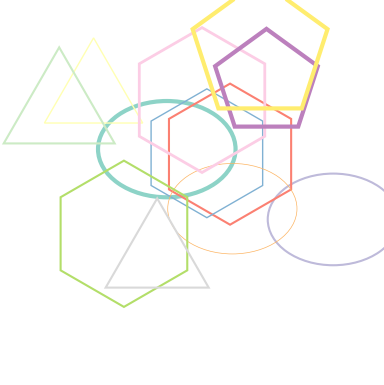[{"shape": "oval", "thickness": 3, "radius": 0.89, "center": [0.433, 0.613]}, {"shape": "triangle", "thickness": 1, "radius": 0.74, "center": [0.243, 0.754]}, {"shape": "oval", "thickness": 1.5, "radius": 0.85, "center": [0.865, 0.43]}, {"shape": "hexagon", "thickness": 1.5, "radius": 0.92, "center": [0.598, 0.6]}, {"shape": "hexagon", "thickness": 1, "radius": 0.84, "center": [0.537, 0.602]}, {"shape": "oval", "thickness": 0.5, "radius": 0.84, "center": [0.603, 0.458]}, {"shape": "hexagon", "thickness": 1.5, "radius": 0.95, "center": [0.322, 0.393]}, {"shape": "hexagon", "thickness": 2, "radius": 0.94, "center": [0.525, 0.74]}, {"shape": "triangle", "thickness": 1.5, "radius": 0.77, "center": [0.408, 0.33]}, {"shape": "pentagon", "thickness": 3, "radius": 0.7, "center": [0.692, 0.785]}, {"shape": "triangle", "thickness": 1.5, "radius": 0.83, "center": [0.154, 0.711]}, {"shape": "pentagon", "thickness": 3, "radius": 0.92, "center": [0.676, 0.867]}]